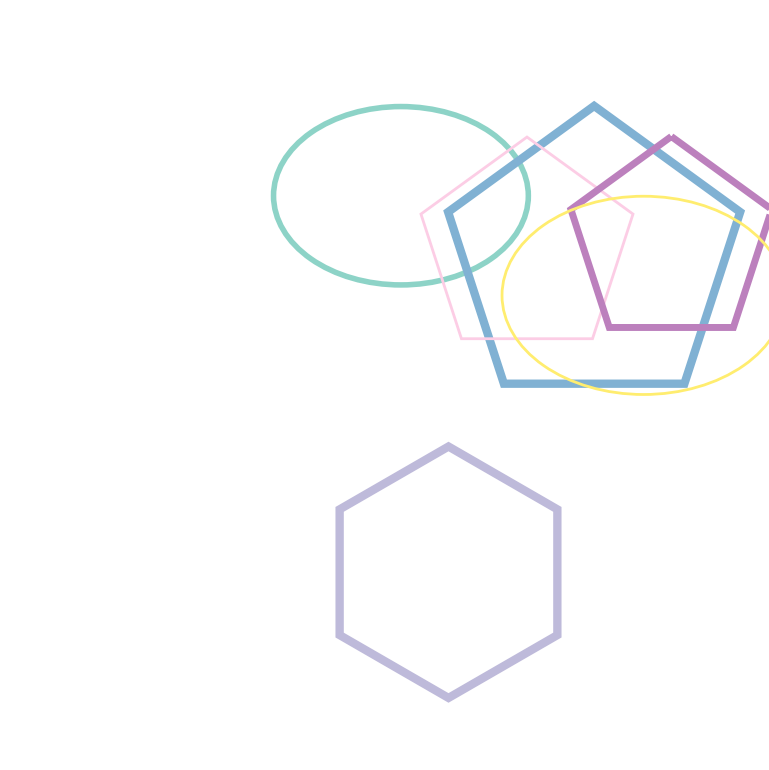[{"shape": "oval", "thickness": 2, "radius": 0.83, "center": [0.521, 0.746]}, {"shape": "hexagon", "thickness": 3, "radius": 0.82, "center": [0.582, 0.257]}, {"shape": "pentagon", "thickness": 3, "radius": 1.0, "center": [0.772, 0.663]}, {"shape": "pentagon", "thickness": 1, "radius": 0.72, "center": [0.684, 0.677]}, {"shape": "pentagon", "thickness": 2.5, "radius": 0.69, "center": [0.872, 0.686]}, {"shape": "oval", "thickness": 1, "radius": 0.92, "center": [0.836, 0.616]}]